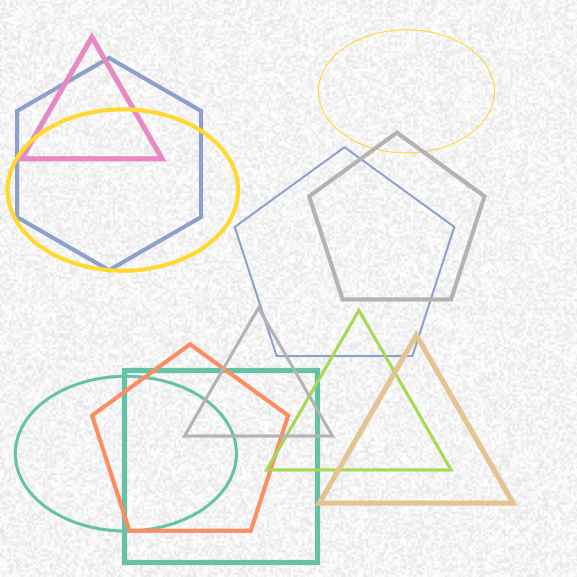[{"shape": "square", "thickness": 2.5, "radius": 0.83, "center": [0.381, 0.192]}, {"shape": "oval", "thickness": 1.5, "radius": 0.96, "center": [0.218, 0.214]}, {"shape": "pentagon", "thickness": 2, "radius": 0.89, "center": [0.329, 0.224]}, {"shape": "hexagon", "thickness": 2, "radius": 0.92, "center": [0.189, 0.715]}, {"shape": "pentagon", "thickness": 1, "radius": 1.0, "center": [0.597, 0.544]}, {"shape": "triangle", "thickness": 2.5, "radius": 0.7, "center": [0.159, 0.794]}, {"shape": "triangle", "thickness": 1.5, "radius": 0.92, "center": [0.621, 0.278]}, {"shape": "oval", "thickness": 2, "radius": 1.0, "center": [0.213, 0.67]}, {"shape": "oval", "thickness": 0.5, "radius": 0.76, "center": [0.704, 0.841]}, {"shape": "triangle", "thickness": 2.5, "radius": 0.97, "center": [0.721, 0.225]}, {"shape": "pentagon", "thickness": 2, "radius": 0.8, "center": [0.687, 0.61]}, {"shape": "triangle", "thickness": 1.5, "radius": 0.74, "center": [0.448, 0.318]}]